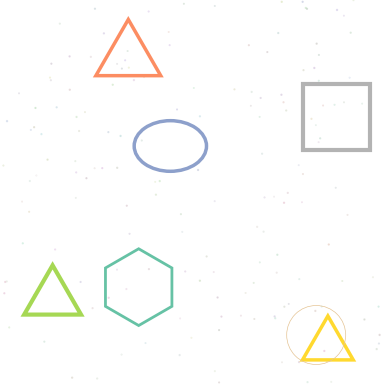[{"shape": "hexagon", "thickness": 2, "radius": 0.5, "center": [0.36, 0.254]}, {"shape": "triangle", "thickness": 2.5, "radius": 0.49, "center": [0.333, 0.852]}, {"shape": "oval", "thickness": 2.5, "radius": 0.47, "center": [0.442, 0.621]}, {"shape": "triangle", "thickness": 3, "radius": 0.43, "center": [0.137, 0.226]}, {"shape": "triangle", "thickness": 2.5, "radius": 0.38, "center": [0.852, 0.103]}, {"shape": "circle", "thickness": 0.5, "radius": 0.38, "center": [0.821, 0.13]}, {"shape": "square", "thickness": 3, "radius": 0.43, "center": [0.874, 0.697]}]